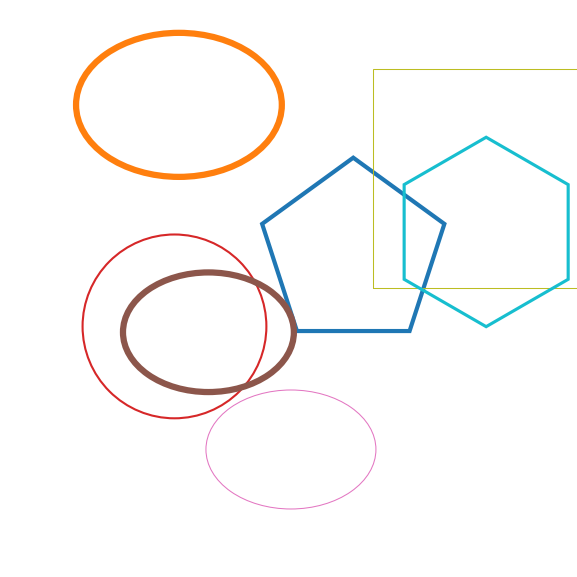[{"shape": "pentagon", "thickness": 2, "radius": 0.83, "center": [0.612, 0.56]}, {"shape": "oval", "thickness": 3, "radius": 0.89, "center": [0.31, 0.818]}, {"shape": "circle", "thickness": 1, "radius": 0.8, "center": [0.302, 0.434]}, {"shape": "oval", "thickness": 3, "radius": 0.74, "center": [0.361, 0.424]}, {"shape": "oval", "thickness": 0.5, "radius": 0.74, "center": [0.504, 0.221]}, {"shape": "square", "thickness": 0.5, "radius": 0.95, "center": [0.836, 0.689]}, {"shape": "hexagon", "thickness": 1.5, "radius": 0.82, "center": [0.842, 0.597]}]